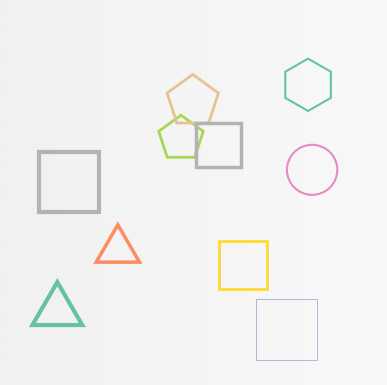[{"shape": "triangle", "thickness": 3, "radius": 0.37, "center": [0.148, 0.193]}, {"shape": "hexagon", "thickness": 1.5, "radius": 0.34, "center": [0.795, 0.78]}, {"shape": "triangle", "thickness": 2.5, "radius": 0.32, "center": [0.304, 0.351]}, {"shape": "square", "thickness": 0.5, "radius": 0.39, "center": [0.739, 0.144]}, {"shape": "circle", "thickness": 1.5, "radius": 0.32, "center": [0.805, 0.559]}, {"shape": "pentagon", "thickness": 2, "radius": 0.3, "center": [0.467, 0.64]}, {"shape": "square", "thickness": 2, "radius": 0.31, "center": [0.627, 0.312]}, {"shape": "pentagon", "thickness": 2, "radius": 0.35, "center": [0.497, 0.737]}, {"shape": "square", "thickness": 2.5, "radius": 0.29, "center": [0.564, 0.623]}, {"shape": "square", "thickness": 3, "radius": 0.38, "center": [0.178, 0.527]}]